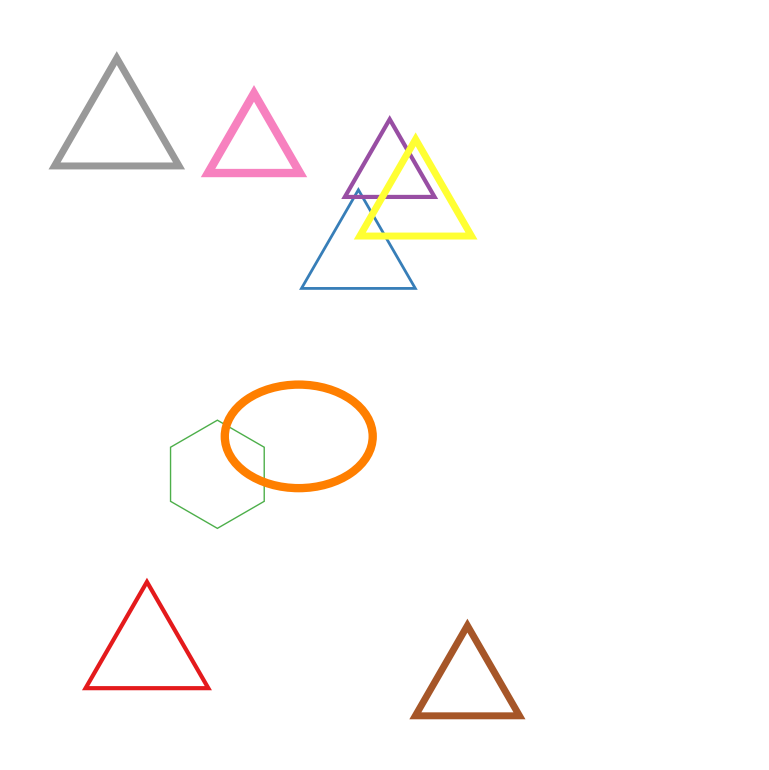[{"shape": "triangle", "thickness": 1.5, "radius": 0.46, "center": [0.191, 0.152]}, {"shape": "triangle", "thickness": 1, "radius": 0.43, "center": [0.465, 0.668]}, {"shape": "hexagon", "thickness": 0.5, "radius": 0.35, "center": [0.282, 0.384]}, {"shape": "triangle", "thickness": 1.5, "radius": 0.34, "center": [0.506, 0.778]}, {"shape": "oval", "thickness": 3, "radius": 0.48, "center": [0.388, 0.433]}, {"shape": "triangle", "thickness": 2.5, "radius": 0.42, "center": [0.54, 0.735]}, {"shape": "triangle", "thickness": 2.5, "radius": 0.39, "center": [0.607, 0.109]}, {"shape": "triangle", "thickness": 3, "radius": 0.34, "center": [0.33, 0.81]}, {"shape": "triangle", "thickness": 2.5, "radius": 0.47, "center": [0.152, 0.831]}]